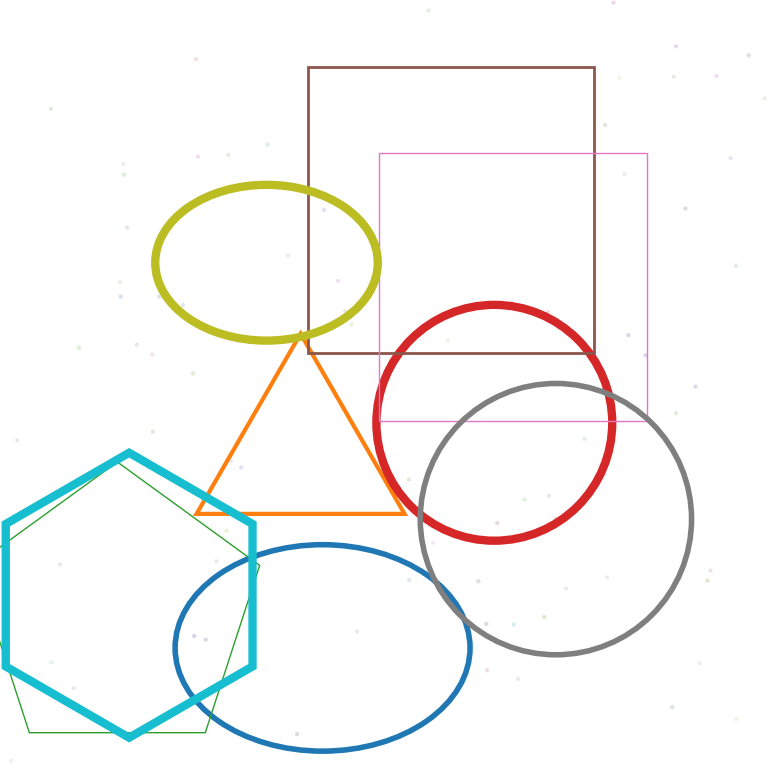[{"shape": "oval", "thickness": 2, "radius": 0.96, "center": [0.419, 0.159]}, {"shape": "triangle", "thickness": 1.5, "radius": 0.78, "center": [0.39, 0.411]}, {"shape": "pentagon", "thickness": 0.5, "radius": 0.97, "center": [0.152, 0.206]}, {"shape": "circle", "thickness": 3, "radius": 0.77, "center": [0.642, 0.451]}, {"shape": "square", "thickness": 1, "radius": 0.93, "center": [0.585, 0.727]}, {"shape": "square", "thickness": 0.5, "radius": 0.87, "center": [0.666, 0.628]}, {"shape": "circle", "thickness": 2, "radius": 0.88, "center": [0.722, 0.326]}, {"shape": "oval", "thickness": 3, "radius": 0.72, "center": [0.346, 0.659]}, {"shape": "hexagon", "thickness": 3, "radius": 0.93, "center": [0.168, 0.227]}]